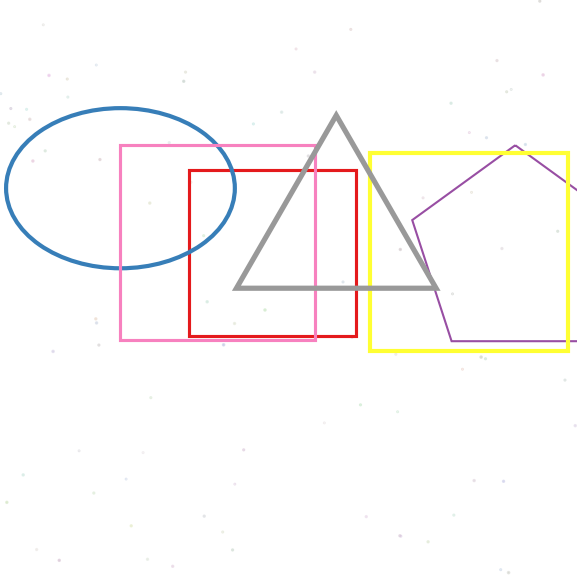[{"shape": "square", "thickness": 1.5, "radius": 0.72, "center": [0.472, 0.561]}, {"shape": "oval", "thickness": 2, "radius": 0.99, "center": [0.209, 0.673]}, {"shape": "pentagon", "thickness": 1, "radius": 0.94, "center": [0.892, 0.56]}, {"shape": "square", "thickness": 2, "radius": 0.86, "center": [0.812, 0.563]}, {"shape": "square", "thickness": 1.5, "radius": 0.84, "center": [0.376, 0.579]}, {"shape": "triangle", "thickness": 2.5, "radius": 1.0, "center": [0.582, 0.6]}]